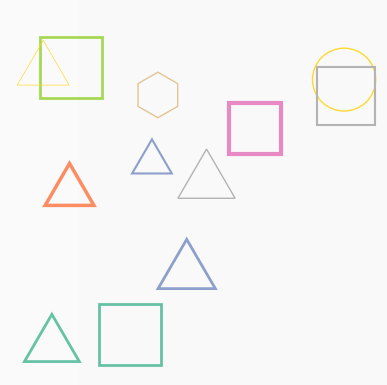[{"shape": "triangle", "thickness": 2, "radius": 0.41, "center": [0.134, 0.102]}, {"shape": "square", "thickness": 2, "radius": 0.4, "center": [0.335, 0.131]}, {"shape": "triangle", "thickness": 2.5, "radius": 0.36, "center": [0.179, 0.503]}, {"shape": "triangle", "thickness": 1.5, "radius": 0.3, "center": [0.392, 0.579]}, {"shape": "triangle", "thickness": 2, "radius": 0.43, "center": [0.482, 0.293]}, {"shape": "square", "thickness": 3, "radius": 0.33, "center": [0.658, 0.667]}, {"shape": "square", "thickness": 2, "radius": 0.4, "center": [0.182, 0.824]}, {"shape": "triangle", "thickness": 0.5, "radius": 0.39, "center": [0.112, 0.818]}, {"shape": "circle", "thickness": 1, "radius": 0.41, "center": [0.888, 0.793]}, {"shape": "hexagon", "thickness": 1, "radius": 0.3, "center": [0.407, 0.753]}, {"shape": "triangle", "thickness": 1, "radius": 0.43, "center": [0.533, 0.528]}, {"shape": "square", "thickness": 1.5, "radius": 0.37, "center": [0.892, 0.75]}]